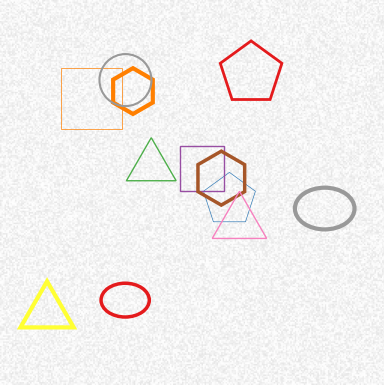[{"shape": "oval", "thickness": 2.5, "radius": 0.31, "center": [0.325, 0.22]}, {"shape": "pentagon", "thickness": 2, "radius": 0.42, "center": [0.652, 0.81]}, {"shape": "pentagon", "thickness": 0.5, "radius": 0.35, "center": [0.596, 0.481]}, {"shape": "triangle", "thickness": 1, "radius": 0.37, "center": [0.393, 0.568]}, {"shape": "square", "thickness": 1, "radius": 0.29, "center": [0.525, 0.562]}, {"shape": "square", "thickness": 0.5, "radius": 0.4, "center": [0.238, 0.744]}, {"shape": "hexagon", "thickness": 3, "radius": 0.3, "center": [0.345, 0.763]}, {"shape": "triangle", "thickness": 3, "radius": 0.4, "center": [0.122, 0.189]}, {"shape": "hexagon", "thickness": 2.5, "radius": 0.35, "center": [0.575, 0.537]}, {"shape": "triangle", "thickness": 1, "radius": 0.41, "center": [0.622, 0.422]}, {"shape": "circle", "thickness": 1.5, "radius": 0.34, "center": [0.326, 0.792]}, {"shape": "oval", "thickness": 3, "radius": 0.39, "center": [0.843, 0.458]}]